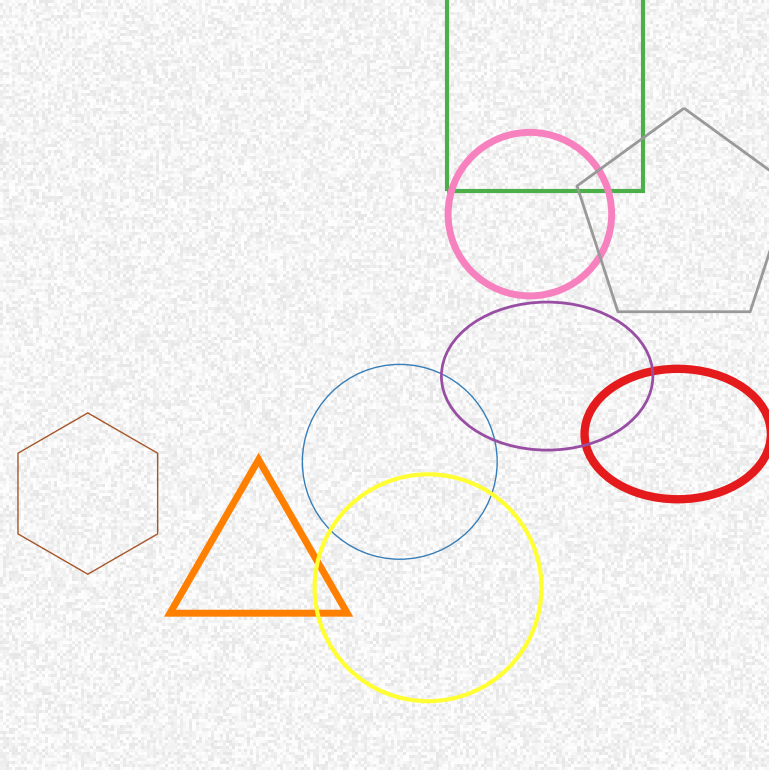[{"shape": "oval", "thickness": 3, "radius": 0.6, "center": [0.88, 0.436]}, {"shape": "circle", "thickness": 0.5, "radius": 0.63, "center": [0.519, 0.4]}, {"shape": "square", "thickness": 1.5, "radius": 0.63, "center": [0.708, 0.879]}, {"shape": "oval", "thickness": 1, "radius": 0.69, "center": [0.711, 0.512]}, {"shape": "triangle", "thickness": 2.5, "radius": 0.66, "center": [0.336, 0.27]}, {"shape": "circle", "thickness": 1.5, "radius": 0.74, "center": [0.556, 0.237]}, {"shape": "hexagon", "thickness": 0.5, "radius": 0.52, "center": [0.114, 0.359]}, {"shape": "circle", "thickness": 2.5, "radius": 0.53, "center": [0.688, 0.722]}, {"shape": "pentagon", "thickness": 1, "radius": 0.73, "center": [0.888, 0.713]}]